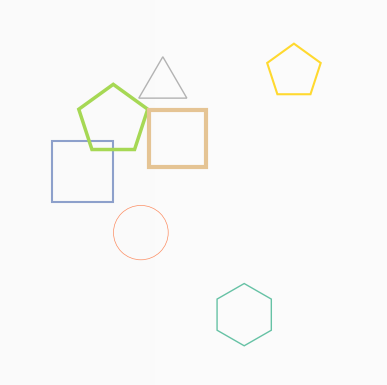[{"shape": "hexagon", "thickness": 1, "radius": 0.4, "center": [0.63, 0.183]}, {"shape": "circle", "thickness": 0.5, "radius": 0.35, "center": [0.363, 0.396]}, {"shape": "square", "thickness": 1.5, "radius": 0.4, "center": [0.212, 0.555]}, {"shape": "pentagon", "thickness": 2.5, "radius": 0.47, "center": [0.292, 0.687]}, {"shape": "pentagon", "thickness": 1.5, "radius": 0.36, "center": [0.759, 0.814]}, {"shape": "square", "thickness": 3, "radius": 0.37, "center": [0.458, 0.64]}, {"shape": "triangle", "thickness": 1, "radius": 0.36, "center": [0.42, 0.781]}]